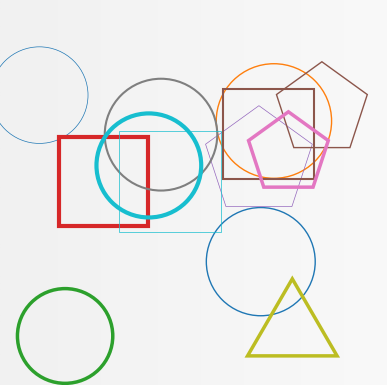[{"shape": "circle", "thickness": 0.5, "radius": 0.63, "center": [0.102, 0.753]}, {"shape": "circle", "thickness": 1, "radius": 0.7, "center": [0.673, 0.32]}, {"shape": "circle", "thickness": 1, "radius": 0.74, "center": [0.707, 0.686]}, {"shape": "circle", "thickness": 2.5, "radius": 0.62, "center": [0.168, 0.127]}, {"shape": "square", "thickness": 3, "radius": 0.57, "center": [0.267, 0.529]}, {"shape": "pentagon", "thickness": 0.5, "radius": 0.72, "center": [0.668, 0.581]}, {"shape": "pentagon", "thickness": 1, "radius": 0.62, "center": [0.831, 0.716]}, {"shape": "square", "thickness": 1.5, "radius": 0.58, "center": [0.693, 0.651]}, {"shape": "pentagon", "thickness": 2.5, "radius": 0.54, "center": [0.744, 0.601]}, {"shape": "circle", "thickness": 1.5, "radius": 0.73, "center": [0.415, 0.65]}, {"shape": "triangle", "thickness": 2.5, "radius": 0.67, "center": [0.754, 0.142]}, {"shape": "circle", "thickness": 3, "radius": 0.68, "center": [0.384, 0.57]}, {"shape": "square", "thickness": 0.5, "radius": 0.66, "center": [0.44, 0.529]}]